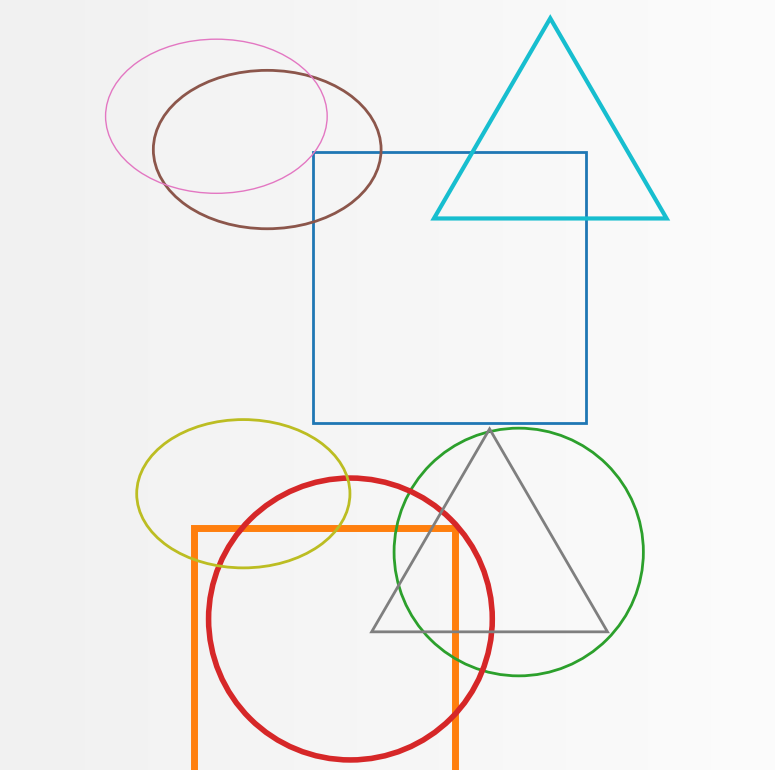[{"shape": "square", "thickness": 1, "radius": 0.88, "center": [0.58, 0.627]}, {"shape": "square", "thickness": 2.5, "radius": 0.84, "center": [0.418, 0.145]}, {"shape": "circle", "thickness": 1, "radius": 0.8, "center": [0.669, 0.283]}, {"shape": "circle", "thickness": 2, "radius": 0.92, "center": [0.452, 0.196]}, {"shape": "oval", "thickness": 1, "radius": 0.73, "center": [0.345, 0.806]}, {"shape": "oval", "thickness": 0.5, "radius": 0.71, "center": [0.279, 0.849]}, {"shape": "triangle", "thickness": 1, "radius": 0.88, "center": [0.632, 0.267]}, {"shape": "oval", "thickness": 1, "radius": 0.69, "center": [0.314, 0.359]}, {"shape": "triangle", "thickness": 1.5, "radius": 0.87, "center": [0.71, 0.803]}]